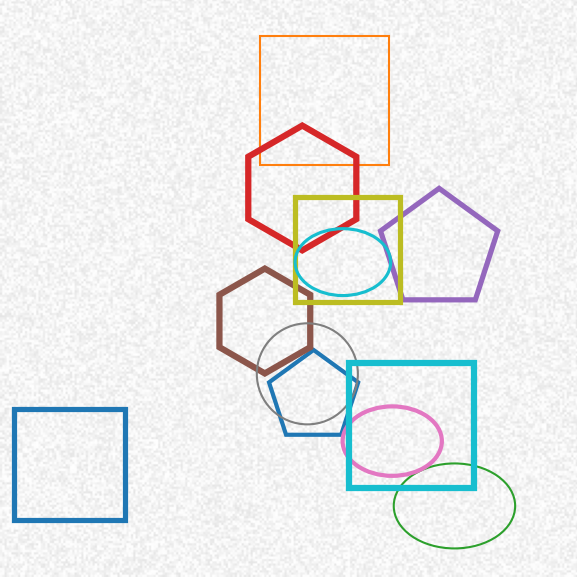[{"shape": "square", "thickness": 2.5, "radius": 0.48, "center": [0.121, 0.195]}, {"shape": "pentagon", "thickness": 2, "radius": 0.41, "center": [0.543, 0.312]}, {"shape": "square", "thickness": 1, "radius": 0.56, "center": [0.562, 0.825]}, {"shape": "oval", "thickness": 1, "radius": 0.53, "center": [0.787, 0.123]}, {"shape": "hexagon", "thickness": 3, "radius": 0.54, "center": [0.523, 0.674]}, {"shape": "pentagon", "thickness": 2.5, "radius": 0.53, "center": [0.76, 0.566]}, {"shape": "hexagon", "thickness": 3, "radius": 0.45, "center": [0.459, 0.443]}, {"shape": "oval", "thickness": 2, "radius": 0.43, "center": [0.679, 0.235]}, {"shape": "circle", "thickness": 1, "radius": 0.44, "center": [0.532, 0.352]}, {"shape": "square", "thickness": 2.5, "radius": 0.45, "center": [0.601, 0.568]}, {"shape": "oval", "thickness": 1.5, "radius": 0.41, "center": [0.594, 0.545]}, {"shape": "square", "thickness": 3, "radius": 0.54, "center": [0.713, 0.262]}]